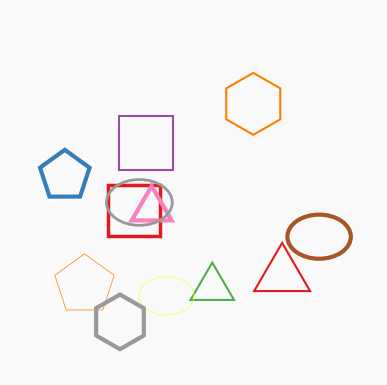[{"shape": "triangle", "thickness": 1.5, "radius": 0.42, "center": [0.728, 0.286]}, {"shape": "square", "thickness": 2.5, "radius": 0.33, "center": [0.346, 0.453]}, {"shape": "pentagon", "thickness": 3, "radius": 0.34, "center": [0.167, 0.544]}, {"shape": "triangle", "thickness": 1.5, "radius": 0.32, "center": [0.548, 0.253]}, {"shape": "square", "thickness": 1.5, "radius": 0.35, "center": [0.376, 0.628]}, {"shape": "hexagon", "thickness": 1.5, "radius": 0.4, "center": [0.654, 0.73]}, {"shape": "pentagon", "thickness": 0.5, "radius": 0.4, "center": [0.218, 0.26]}, {"shape": "oval", "thickness": 0.5, "radius": 0.35, "center": [0.43, 0.232]}, {"shape": "oval", "thickness": 3, "radius": 0.41, "center": [0.824, 0.385]}, {"shape": "triangle", "thickness": 3, "radius": 0.3, "center": [0.391, 0.457]}, {"shape": "oval", "thickness": 2, "radius": 0.42, "center": [0.36, 0.474]}, {"shape": "hexagon", "thickness": 3, "radius": 0.36, "center": [0.31, 0.164]}]